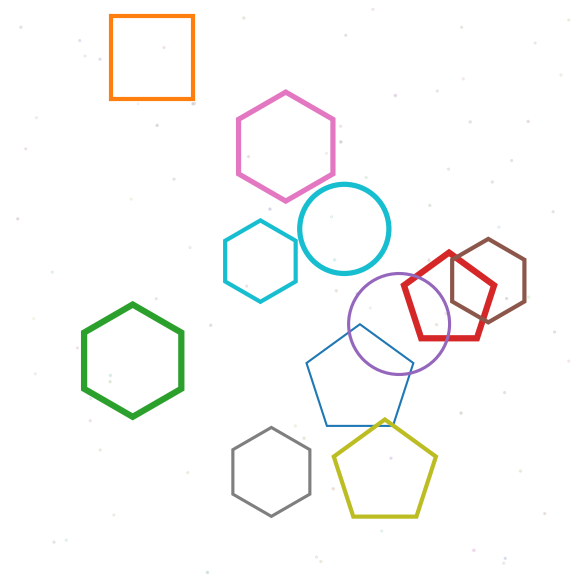[{"shape": "pentagon", "thickness": 1, "radius": 0.49, "center": [0.623, 0.34]}, {"shape": "square", "thickness": 2, "radius": 0.36, "center": [0.263, 0.9]}, {"shape": "hexagon", "thickness": 3, "radius": 0.49, "center": [0.23, 0.375]}, {"shape": "pentagon", "thickness": 3, "radius": 0.41, "center": [0.778, 0.48]}, {"shape": "circle", "thickness": 1.5, "radius": 0.44, "center": [0.691, 0.438]}, {"shape": "hexagon", "thickness": 2, "radius": 0.36, "center": [0.846, 0.513]}, {"shape": "hexagon", "thickness": 2.5, "radius": 0.47, "center": [0.495, 0.745]}, {"shape": "hexagon", "thickness": 1.5, "radius": 0.38, "center": [0.47, 0.182]}, {"shape": "pentagon", "thickness": 2, "radius": 0.46, "center": [0.666, 0.18]}, {"shape": "hexagon", "thickness": 2, "radius": 0.35, "center": [0.451, 0.547]}, {"shape": "circle", "thickness": 2.5, "radius": 0.39, "center": [0.596, 0.603]}]